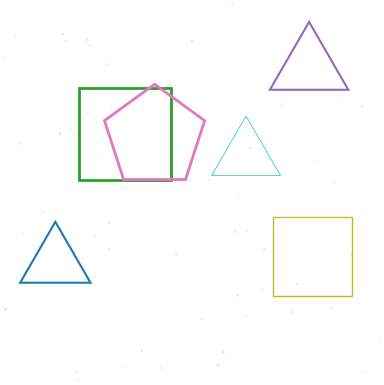[{"shape": "triangle", "thickness": 1.5, "radius": 0.53, "center": [0.144, 0.318]}, {"shape": "square", "thickness": 2, "radius": 0.6, "center": [0.325, 0.652]}, {"shape": "triangle", "thickness": 1.5, "radius": 0.59, "center": [0.803, 0.826]}, {"shape": "pentagon", "thickness": 2, "radius": 0.68, "center": [0.401, 0.644]}, {"shape": "square", "thickness": 1, "radius": 0.51, "center": [0.811, 0.334]}, {"shape": "triangle", "thickness": 0.5, "radius": 0.52, "center": [0.639, 0.595]}]